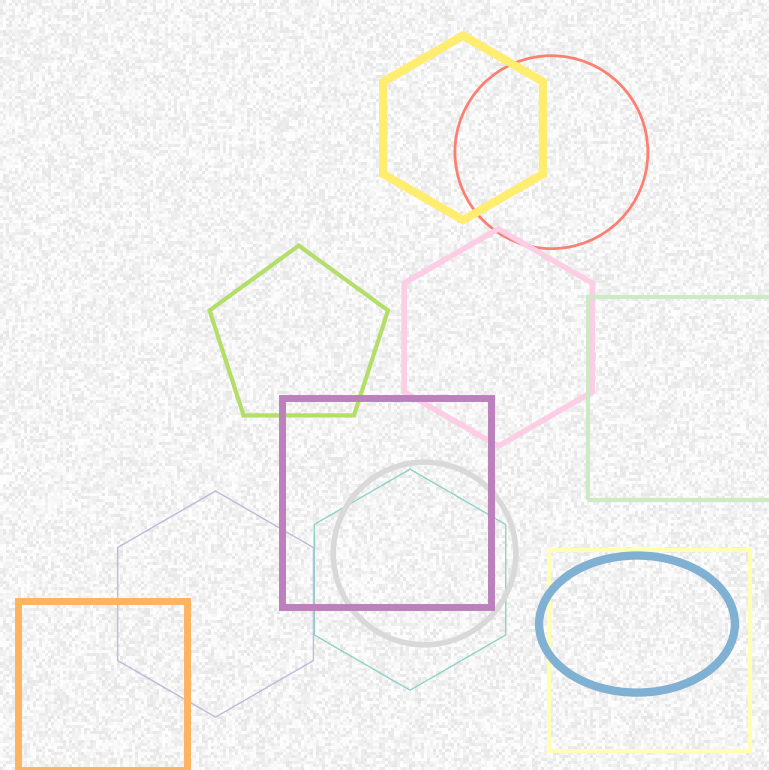[{"shape": "hexagon", "thickness": 0.5, "radius": 0.72, "center": [0.532, 0.247]}, {"shape": "square", "thickness": 1.5, "radius": 0.65, "center": [0.844, 0.155]}, {"shape": "hexagon", "thickness": 0.5, "radius": 0.73, "center": [0.28, 0.216]}, {"shape": "circle", "thickness": 1, "radius": 0.63, "center": [0.716, 0.802]}, {"shape": "oval", "thickness": 3, "radius": 0.64, "center": [0.827, 0.19]}, {"shape": "square", "thickness": 2.5, "radius": 0.55, "center": [0.133, 0.11]}, {"shape": "pentagon", "thickness": 1.5, "radius": 0.61, "center": [0.388, 0.559]}, {"shape": "hexagon", "thickness": 2, "radius": 0.71, "center": [0.647, 0.562]}, {"shape": "circle", "thickness": 2, "radius": 0.59, "center": [0.551, 0.281]}, {"shape": "square", "thickness": 2.5, "radius": 0.68, "center": [0.502, 0.348]}, {"shape": "square", "thickness": 1.5, "radius": 0.66, "center": [0.896, 0.482]}, {"shape": "hexagon", "thickness": 3, "radius": 0.6, "center": [0.601, 0.834]}]